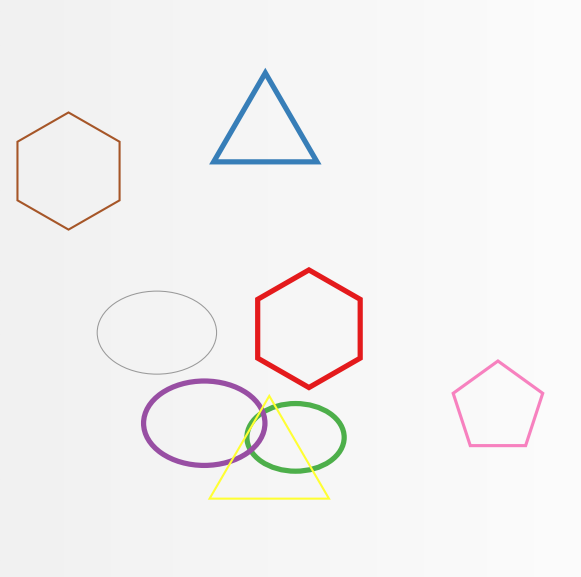[{"shape": "hexagon", "thickness": 2.5, "radius": 0.51, "center": [0.532, 0.43]}, {"shape": "triangle", "thickness": 2.5, "radius": 0.51, "center": [0.456, 0.77]}, {"shape": "oval", "thickness": 2.5, "radius": 0.42, "center": [0.508, 0.242]}, {"shape": "oval", "thickness": 2.5, "radius": 0.52, "center": [0.351, 0.266]}, {"shape": "triangle", "thickness": 1, "radius": 0.59, "center": [0.463, 0.195]}, {"shape": "hexagon", "thickness": 1, "radius": 0.51, "center": [0.118, 0.703]}, {"shape": "pentagon", "thickness": 1.5, "radius": 0.4, "center": [0.857, 0.293]}, {"shape": "oval", "thickness": 0.5, "radius": 0.51, "center": [0.27, 0.423]}]